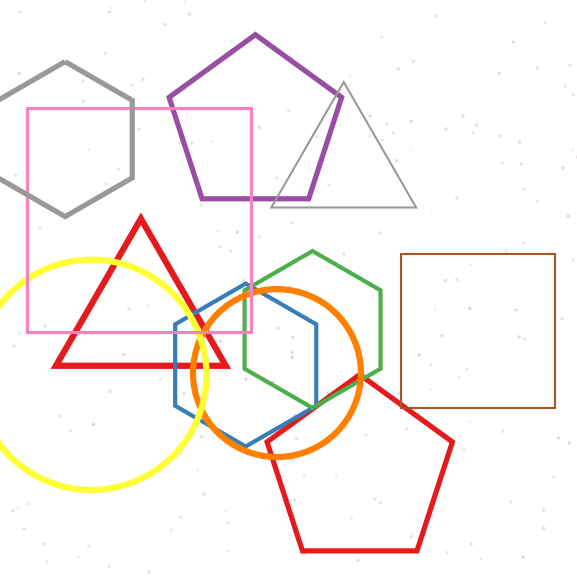[{"shape": "pentagon", "thickness": 2.5, "radius": 0.84, "center": [0.623, 0.182]}, {"shape": "triangle", "thickness": 3, "radius": 0.85, "center": [0.244, 0.451]}, {"shape": "hexagon", "thickness": 2, "radius": 0.71, "center": [0.425, 0.367]}, {"shape": "hexagon", "thickness": 2, "radius": 0.68, "center": [0.541, 0.429]}, {"shape": "pentagon", "thickness": 2.5, "radius": 0.79, "center": [0.442, 0.782]}, {"shape": "circle", "thickness": 3, "radius": 0.73, "center": [0.48, 0.353]}, {"shape": "circle", "thickness": 3, "radius": 1.0, "center": [0.158, 0.35]}, {"shape": "square", "thickness": 1, "radius": 0.67, "center": [0.828, 0.426]}, {"shape": "square", "thickness": 1.5, "radius": 0.97, "center": [0.241, 0.618]}, {"shape": "hexagon", "thickness": 2.5, "radius": 0.67, "center": [0.113, 0.758]}, {"shape": "triangle", "thickness": 1, "radius": 0.72, "center": [0.595, 0.712]}]